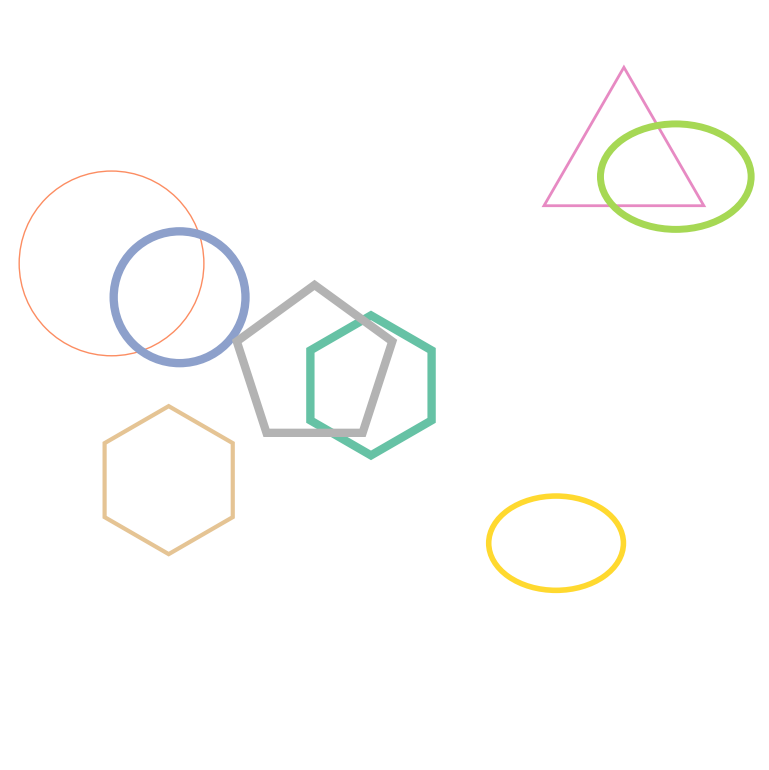[{"shape": "hexagon", "thickness": 3, "radius": 0.45, "center": [0.482, 0.5]}, {"shape": "circle", "thickness": 0.5, "radius": 0.6, "center": [0.145, 0.658]}, {"shape": "circle", "thickness": 3, "radius": 0.43, "center": [0.233, 0.614]}, {"shape": "triangle", "thickness": 1, "radius": 0.6, "center": [0.81, 0.793]}, {"shape": "oval", "thickness": 2.5, "radius": 0.49, "center": [0.878, 0.771]}, {"shape": "oval", "thickness": 2, "radius": 0.44, "center": [0.722, 0.295]}, {"shape": "hexagon", "thickness": 1.5, "radius": 0.48, "center": [0.219, 0.376]}, {"shape": "pentagon", "thickness": 3, "radius": 0.53, "center": [0.408, 0.524]}]